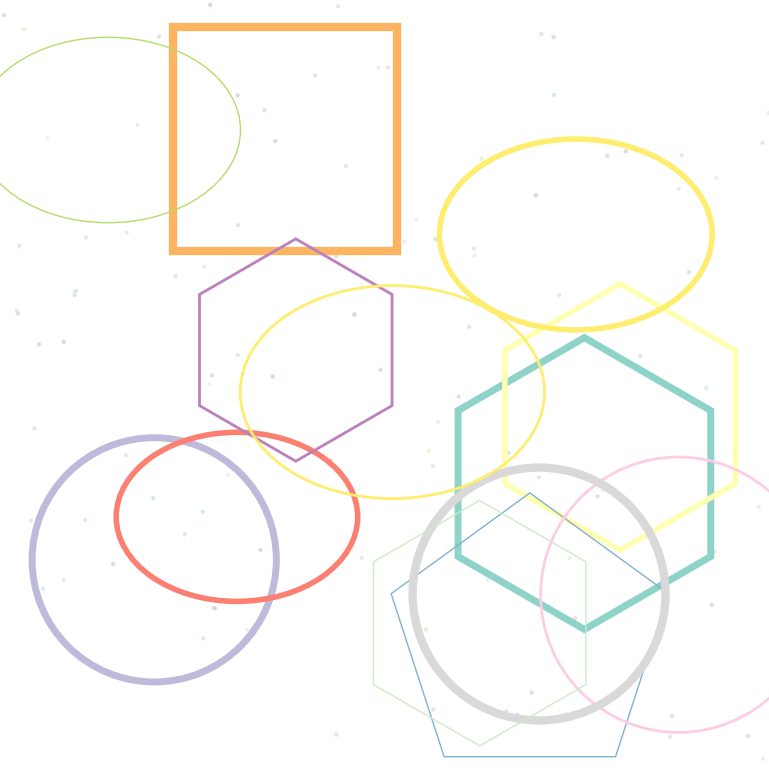[{"shape": "hexagon", "thickness": 2.5, "radius": 0.95, "center": [0.759, 0.372]}, {"shape": "hexagon", "thickness": 2, "radius": 0.86, "center": [0.805, 0.459]}, {"shape": "circle", "thickness": 2.5, "radius": 0.79, "center": [0.2, 0.273]}, {"shape": "oval", "thickness": 2, "radius": 0.78, "center": [0.308, 0.329]}, {"shape": "pentagon", "thickness": 0.5, "radius": 0.95, "center": [0.688, 0.17]}, {"shape": "square", "thickness": 3, "radius": 0.73, "center": [0.37, 0.82]}, {"shape": "oval", "thickness": 0.5, "radius": 0.86, "center": [0.14, 0.831]}, {"shape": "circle", "thickness": 1, "radius": 0.89, "center": [0.881, 0.228]}, {"shape": "circle", "thickness": 3, "radius": 0.82, "center": [0.7, 0.229]}, {"shape": "hexagon", "thickness": 1, "radius": 0.72, "center": [0.384, 0.545]}, {"shape": "hexagon", "thickness": 0.5, "radius": 0.8, "center": [0.623, 0.191]}, {"shape": "oval", "thickness": 1, "radius": 0.99, "center": [0.509, 0.491]}, {"shape": "oval", "thickness": 2, "radius": 0.89, "center": [0.748, 0.695]}]